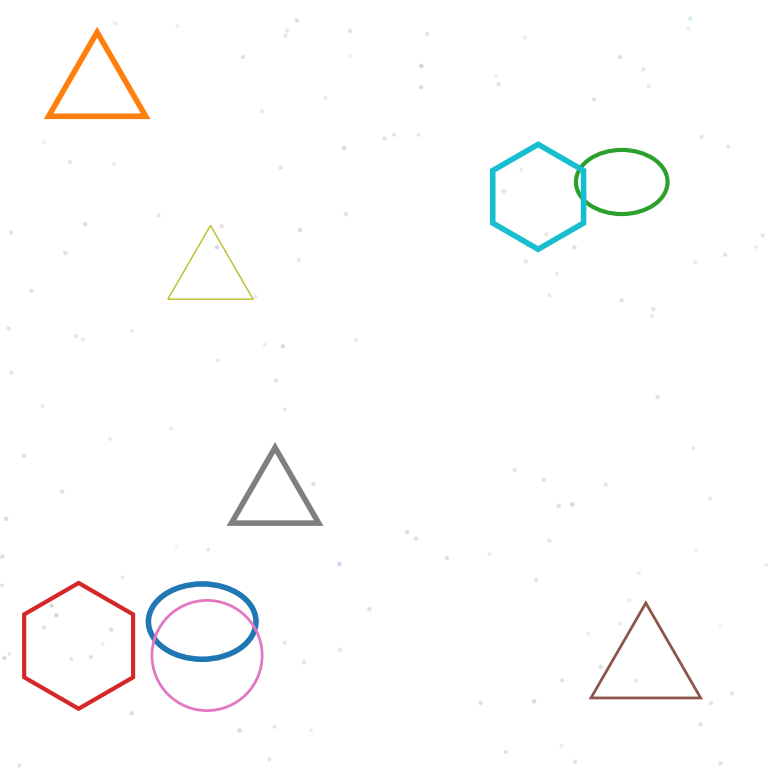[{"shape": "oval", "thickness": 2, "radius": 0.35, "center": [0.263, 0.193]}, {"shape": "triangle", "thickness": 2, "radius": 0.36, "center": [0.126, 0.885]}, {"shape": "oval", "thickness": 1.5, "radius": 0.3, "center": [0.807, 0.764]}, {"shape": "hexagon", "thickness": 1.5, "radius": 0.41, "center": [0.102, 0.161]}, {"shape": "triangle", "thickness": 1, "radius": 0.41, "center": [0.839, 0.135]}, {"shape": "circle", "thickness": 1, "radius": 0.36, "center": [0.269, 0.149]}, {"shape": "triangle", "thickness": 2, "radius": 0.33, "center": [0.357, 0.353]}, {"shape": "triangle", "thickness": 0.5, "radius": 0.32, "center": [0.273, 0.643]}, {"shape": "hexagon", "thickness": 2, "radius": 0.34, "center": [0.699, 0.744]}]